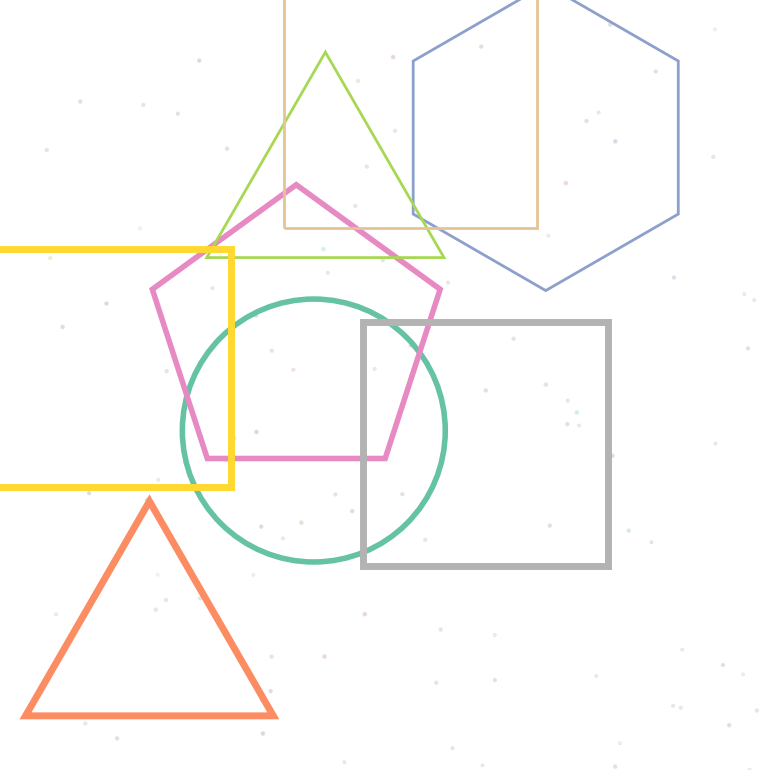[{"shape": "circle", "thickness": 2, "radius": 0.85, "center": [0.408, 0.441]}, {"shape": "triangle", "thickness": 2.5, "radius": 0.93, "center": [0.194, 0.163]}, {"shape": "hexagon", "thickness": 1, "radius": 0.99, "center": [0.709, 0.821]}, {"shape": "pentagon", "thickness": 2, "radius": 0.98, "center": [0.385, 0.564]}, {"shape": "triangle", "thickness": 1, "radius": 0.89, "center": [0.423, 0.754]}, {"shape": "square", "thickness": 2.5, "radius": 0.77, "center": [0.146, 0.523]}, {"shape": "square", "thickness": 1, "radius": 0.82, "center": [0.533, 0.869]}, {"shape": "square", "thickness": 2.5, "radius": 0.79, "center": [0.631, 0.423]}]